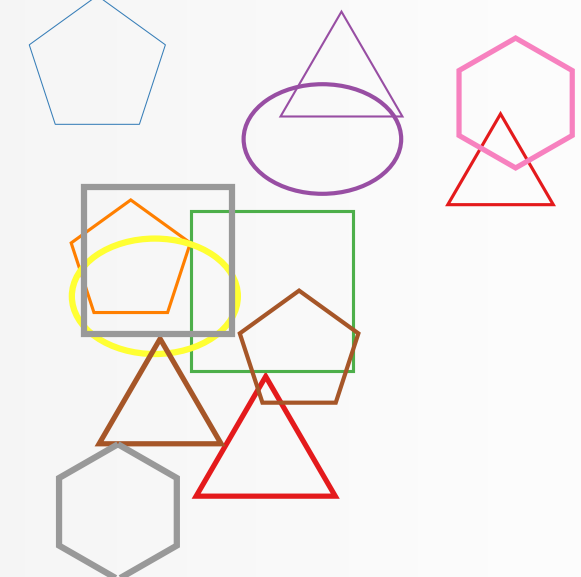[{"shape": "triangle", "thickness": 1.5, "radius": 0.52, "center": [0.861, 0.697]}, {"shape": "triangle", "thickness": 2.5, "radius": 0.69, "center": [0.457, 0.209]}, {"shape": "pentagon", "thickness": 0.5, "radius": 0.62, "center": [0.167, 0.883]}, {"shape": "square", "thickness": 1.5, "radius": 0.69, "center": [0.468, 0.495]}, {"shape": "oval", "thickness": 2, "radius": 0.68, "center": [0.555, 0.758]}, {"shape": "triangle", "thickness": 1, "radius": 0.61, "center": [0.587, 0.858]}, {"shape": "pentagon", "thickness": 1.5, "radius": 0.54, "center": [0.225, 0.545]}, {"shape": "oval", "thickness": 3, "radius": 0.71, "center": [0.266, 0.486]}, {"shape": "pentagon", "thickness": 2, "radius": 0.54, "center": [0.515, 0.389]}, {"shape": "triangle", "thickness": 2.5, "radius": 0.61, "center": [0.275, 0.291]}, {"shape": "hexagon", "thickness": 2.5, "radius": 0.56, "center": [0.887, 0.821]}, {"shape": "hexagon", "thickness": 3, "radius": 0.58, "center": [0.203, 0.113]}, {"shape": "square", "thickness": 3, "radius": 0.64, "center": [0.272, 0.548]}]